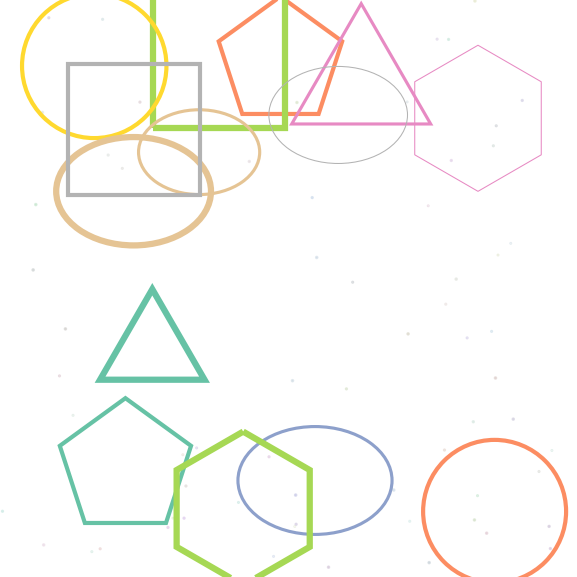[{"shape": "triangle", "thickness": 3, "radius": 0.52, "center": [0.264, 0.394]}, {"shape": "pentagon", "thickness": 2, "radius": 0.6, "center": [0.217, 0.19]}, {"shape": "pentagon", "thickness": 2, "radius": 0.56, "center": [0.486, 0.893]}, {"shape": "circle", "thickness": 2, "radius": 0.62, "center": [0.856, 0.114]}, {"shape": "oval", "thickness": 1.5, "radius": 0.67, "center": [0.545, 0.167]}, {"shape": "hexagon", "thickness": 0.5, "radius": 0.63, "center": [0.828, 0.794]}, {"shape": "triangle", "thickness": 1.5, "radius": 0.69, "center": [0.625, 0.854]}, {"shape": "square", "thickness": 3, "radius": 0.57, "center": [0.379, 0.892]}, {"shape": "hexagon", "thickness": 3, "radius": 0.67, "center": [0.421, 0.119]}, {"shape": "circle", "thickness": 2, "radius": 0.63, "center": [0.163, 0.885]}, {"shape": "oval", "thickness": 1.5, "radius": 0.52, "center": [0.345, 0.736]}, {"shape": "oval", "thickness": 3, "radius": 0.67, "center": [0.231, 0.668]}, {"shape": "square", "thickness": 2, "radius": 0.57, "center": [0.232, 0.775]}, {"shape": "oval", "thickness": 0.5, "radius": 0.6, "center": [0.586, 0.8]}]